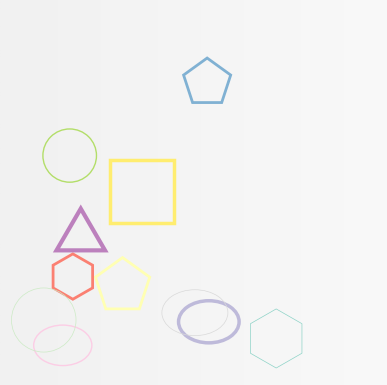[{"shape": "hexagon", "thickness": 0.5, "radius": 0.38, "center": [0.713, 0.121]}, {"shape": "pentagon", "thickness": 2, "radius": 0.37, "center": [0.316, 0.257]}, {"shape": "oval", "thickness": 2.5, "radius": 0.39, "center": [0.539, 0.164]}, {"shape": "hexagon", "thickness": 2, "radius": 0.29, "center": [0.188, 0.282]}, {"shape": "pentagon", "thickness": 2, "radius": 0.32, "center": [0.535, 0.785]}, {"shape": "circle", "thickness": 1, "radius": 0.35, "center": [0.18, 0.596]}, {"shape": "oval", "thickness": 1, "radius": 0.38, "center": [0.162, 0.103]}, {"shape": "oval", "thickness": 0.5, "radius": 0.43, "center": [0.503, 0.188]}, {"shape": "triangle", "thickness": 3, "radius": 0.36, "center": [0.208, 0.386]}, {"shape": "circle", "thickness": 0.5, "radius": 0.42, "center": [0.113, 0.169]}, {"shape": "square", "thickness": 2.5, "radius": 0.41, "center": [0.366, 0.503]}]